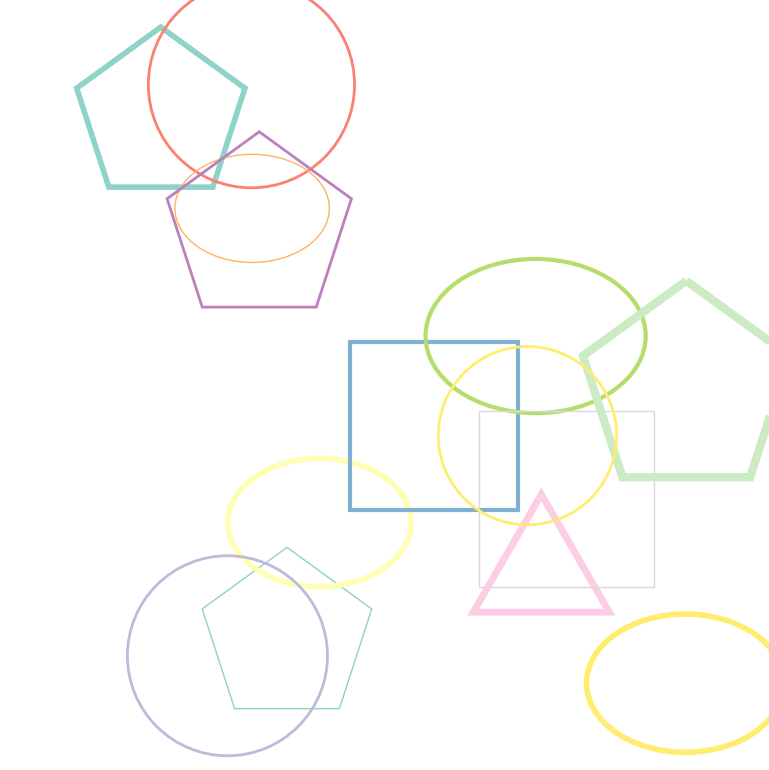[{"shape": "pentagon", "thickness": 0.5, "radius": 0.58, "center": [0.373, 0.173]}, {"shape": "pentagon", "thickness": 2, "radius": 0.57, "center": [0.209, 0.85]}, {"shape": "oval", "thickness": 2, "radius": 0.6, "center": [0.415, 0.321]}, {"shape": "circle", "thickness": 1, "radius": 0.65, "center": [0.295, 0.148]}, {"shape": "circle", "thickness": 1, "radius": 0.67, "center": [0.327, 0.89]}, {"shape": "square", "thickness": 1.5, "radius": 0.55, "center": [0.563, 0.447]}, {"shape": "oval", "thickness": 0.5, "radius": 0.5, "center": [0.327, 0.729]}, {"shape": "oval", "thickness": 1.5, "radius": 0.71, "center": [0.696, 0.564]}, {"shape": "triangle", "thickness": 2.5, "radius": 0.51, "center": [0.703, 0.256]}, {"shape": "square", "thickness": 0.5, "radius": 0.57, "center": [0.736, 0.352]}, {"shape": "pentagon", "thickness": 1, "radius": 0.63, "center": [0.337, 0.703]}, {"shape": "pentagon", "thickness": 3, "radius": 0.71, "center": [0.891, 0.494]}, {"shape": "oval", "thickness": 2, "radius": 0.64, "center": [0.89, 0.113]}, {"shape": "circle", "thickness": 1, "radius": 0.58, "center": [0.685, 0.434]}]